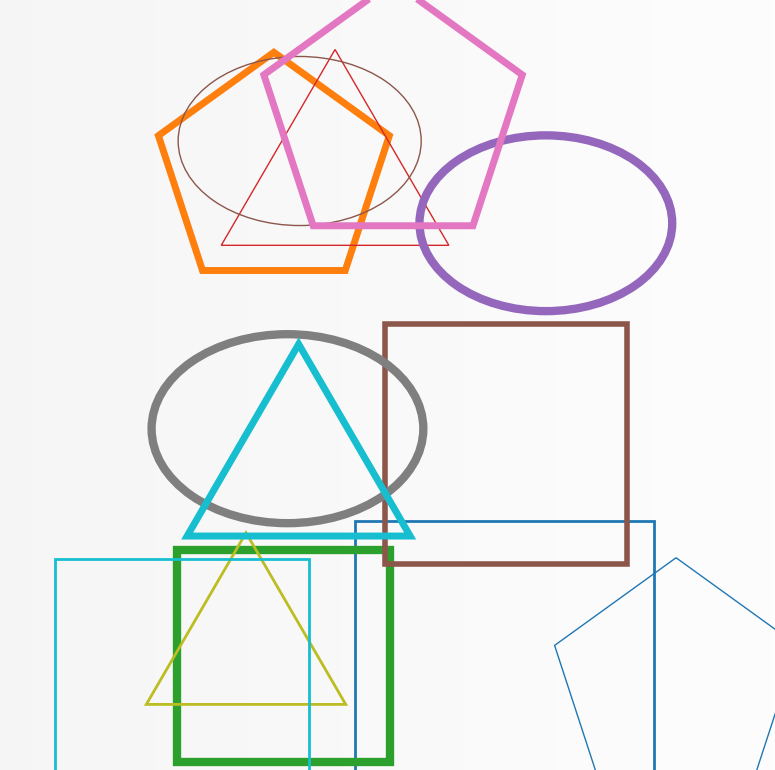[{"shape": "square", "thickness": 1, "radius": 0.96, "center": [0.651, 0.13]}, {"shape": "pentagon", "thickness": 0.5, "radius": 0.82, "center": [0.872, 0.111]}, {"shape": "pentagon", "thickness": 2.5, "radius": 0.78, "center": [0.353, 0.775]}, {"shape": "square", "thickness": 3, "radius": 0.69, "center": [0.366, 0.148]}, {"shape": "triangle", "thickness": 0.5, "radius": 0.85, "center": [0.432, 0.766]}, {"shape": "oval", "thickness": 3, "radius": 0.82, "center": [0.704, 0.71]}, {"shape": "oval", "thickness": 0.5, "radius": 0.78, "center": [0.387, 0.817]}, {"shape": "square", "thickness": 2, "radius": 0.78, "center": [0.653, 0.423]}, {"shape": "pentagon", "thickness": 2.5, "radius": 0.88, "center": [0.507, 0.849]}, {"shape": "oval", "thickness": 3, "radius": 0.88, "center": [0.371, 0.443]}, {"shape": "triangle", "thickness": 1, "radius": 0.74, "center": [0.317, 0.159]}, {"shape": "triangle", "thickness": 2.5, "radius": 0.83, "center": [0.385, 0.387]}, {"shape": "square", "thickness": 1, "radius": 0.82, "center": [0.234, 0.11]}]